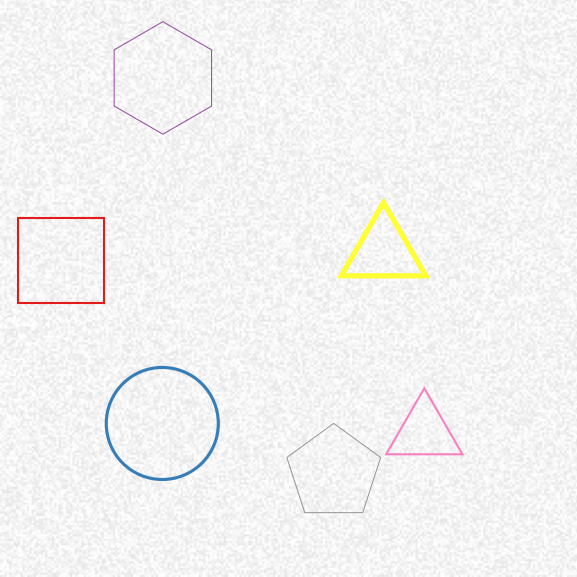[{"shape": "square", "thickness": 1, "radius": 0.37, "center": [0.106, 0.548]}, {"shape": "circle", "thickness": 1.5, "radius": 0.49, "center": [0.281, 0.266]}, {"shape": "hexagon", "thickness": 0.5, "radius": 0.49, "center": [0.282, 0.864]}, {"shape": "triangle", "thickness": 2.5, "radius": 0.42, "center": [0.664, 0.564]}, {"shape": "triangle", "thickness": 1, "radius": 0.38, "center": [0.735, 0.251]}, {"shape": "pentagon", "thickness": 0.5, "radius": 0.43, "center": [0.578, 0.181]}]